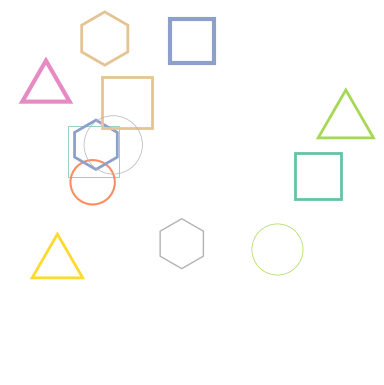[{"shape": "square", "thickness": 2, "radius": 0.3, "center": [0.826, 0.542]}, {"shape": "square", "thickness": 0.5, "radius": 0.33, "center": [0.242, 0.607]}, {"shape": "circle", "thickness": 1.5, "radius": 0.29, "center": [0.241, 0.527]}, {"shape": "hexagon", "thickness": 2, "radius": 0.32, "center": [0.249, 0.624]}, {"shape": "square", "thickness": 3, "radius": 0.29, "center": [0.498, 0.894]}, {"shape": "triangle", "thickness": 3, "radius": 0.35, "center": [0.119, 0.772]}, {"shape": "circle", "thickness": 0.5, "radius": 0.33, "center": [0.721, 0.352]}, {"shape": "triangle", "thickness": 2, "radius": 0.41, "center": [0.898, 0.683]}, {"shape": "triangle", "thickness": 2, "radius": 0.38, "center": [0.149, 0.316]}, {"shape": "hexagon", "thickness": 2, "radius": 0.35, "center": [0.272, 0.9]}, {"shape": "square", "thickness": 2, "radius": 0.33, "center": [0.33, 0.734]}, {"shape": "circle", "thickness": 0.5, "radius": 0.38, "center": [0.294, 0.624]}, {"shape": "hexagon", "thickness": 1, "radius": 0.32, "center": [0.472, 0.367]}]